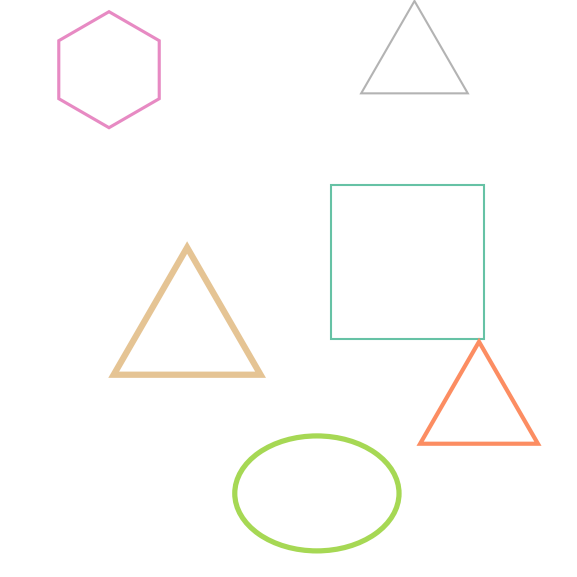[{"shape": "square", "thickness": 1, "radius": 0.66, "center": [0.706, 0.546]}, {"shape": "triangle", "thickness": 2, "radius": 0.59, "center": [0.829, 0.29]}, {"shape": "hexagon", "thickness": 1.5, "radius": 0.5, "center": [0.189, 0.878]}, {"shape": "oval", "thickness": 2.5, "radius": 0.71, "center": [0.549, 0.145]}, {"shape": "triangle", "thickness": 3, "radius": 0.73, "center": [0.324, 0.424]}, {"shape": "triangle", "thickness": 1, "radius": 0.53, "center": [0.718, 0.891]}]